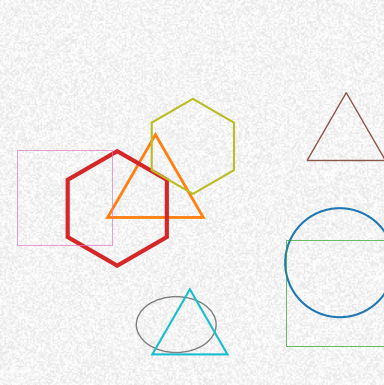[{"shape": "circle", "thickness": 1.5, "radius": 0.71, "center": [0.882, 0.318]}, {"shape": "triangle", "thickness": 2, "radius": 0.72, "center": [0.404, 0.507]}, {"shape": "square", "thickness": 0.5, "radius": 0.69, "center": [0.881, 0.239]}, {"shape": "hexagon", "thickness": 3, "radius": 0.74, "center": [0.305, 0.459]}, {"shape": "triangle", "thickness": 1, "radius": 0.59, "center": [0.899, 0.642]}, {"shape": "square", "thickness": 0.5, "radius": 0.62, "center": [0.167, 0.488]}, {"shape": "oval", "thickness": 1, "radius": 0.52, "center": [0.458, 0.157]}, {"shape": "hexagon", "thickness": 1.5, "radius": 0.62, "center": [0.501, 0.62]}, {"shape": "triangle", "thickness": 1.5, "radius": 0.56, "center": [0.493, 0.136]}]